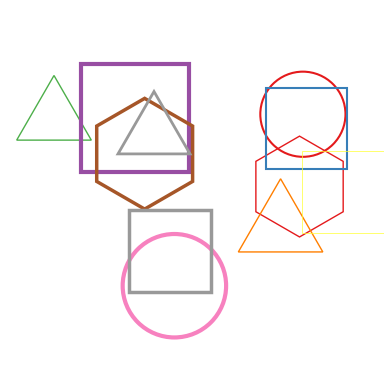[{"shape": "circle", "thickness": 1.5, "radius": 0.55, "center": [0.787, 0.703]}, {"shape": "hexagon", "thickness": 1, "radius": 0.65, "center": [0.778, 0.515]}, {"shape": "square", "thickness": 1.5, "radius": 0.52, "center": [0.796, 0.666]}, {"shape": "triangle", "thickness": 1, "radius": 0.56, "center": [0.14, 0.692]}, {"shape": "square", "thickness": 3, "radius": 0.7, "center": [0.35, 0.693]}, {"shape": "triangle", "thickness": 1, "radius": 0.63, "center": [0.729, 0.409]}, {"shape": "square", "thickness": 0.5, "radius": 0.53, "center": [0.89, 0.502]}, {"shape": "hexagon", "thickness": 2.5, "radius": 0.72, "center": [0.376, 0.601]}, {"shape": "circle", "thickness": 3, "radius": 0.67, "center": [0.453, 0.258]}, {"shape": "triangle", "thickness": 2, "radius": 0.54, "center": [0.4, 0.654]}, {"shape": "square", "thickness": 2.5, "radius": 0.53, "center": [0.441, 0.348]}]